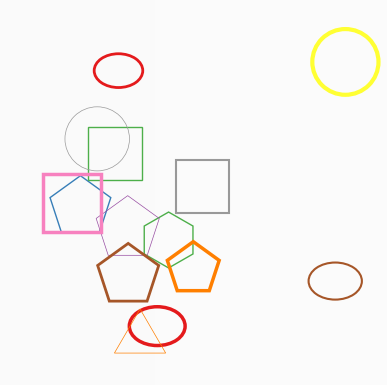[{"shape": "oval", "thickness": 2.5, "radius": 0.36, "center": [0.406, 0.153]}, {"shape": "oval", "thickness": 2, "radius": 0.31, "center": [0.306, 0.817]}, {"shape": "pentagon", "thickness": 1, "radius": 0.41, "center": [0.208, 0.461]}, {"shape": "square", "thickness": 1, "radius": 0.35, "center": [0.297, 0.602]}, {"shape": "hexagon", "thickness": 1, "radius": 0.36, "center": [0.435, 0.377]}, {"shape": "pentagon", "thickness": 0.5, "radius": 0.43, "center": [0.33, 0.406]}, {"shape": "triangle", "thickness": 0.5, "radius": 0.38, "center": [0.361, 0.121]}, {"shape": "pentagon", "thickness": 2.5, "radius": 0.35, "center": [0.499, 0.302]}, {"shape": "circle", "thickness": 3, "radius": 0.43, "center": [0.891, 0.839]}, {"shape": "pentagon", "thickness": 2, "radius": 0.41, "center": [0.331, 0.285]}, {"shape": "oval", "thickness": 1.5, "radius": 0.34, "center": [0.865, 0.27]}, {"shape": "square", "thickness": 2.5, "radius": 0.38, "center": [0.186, 0.473]}, {"shape": "circle", "thickness": 0.5, "radius": 0.42, "center": [0.251, 0.639]}, {"shape": "square", "thickness": 1.5, "radius": 0.34, "center": [0.522, 0.516]}]